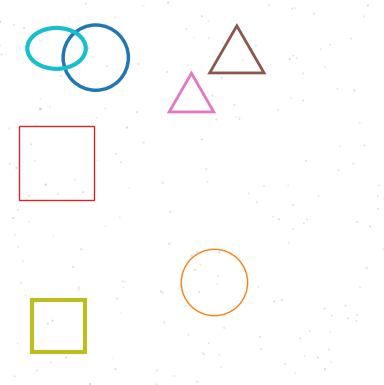[{"shape": "circle", "thickness": 2.5, "radius": 0.42, "center": [0.249, 0.85]}, {"shape": "circle", "thickness": 1, "radius": 0.43, "center": [0.557, 0.266]}, {"shape": "square", "thickness": 1, "radius": 0.48, "center": [0.147, 0.577]}, {"shape": "triangle", "thickness": 2, "radius": 0.41, "center": [0.615, 0.851]}, {"shape": "triangle", "thickness": 2, "radius": 0.33, "center": [0.497, 0.743]}, {"shape": "square", "thickness": 3, "radius": 0.34, "center": [0.152, 0.153]}, {"shape": "oval", "thickness": 3, "radius": 0.38, "center": [0.147, 0.874]}]